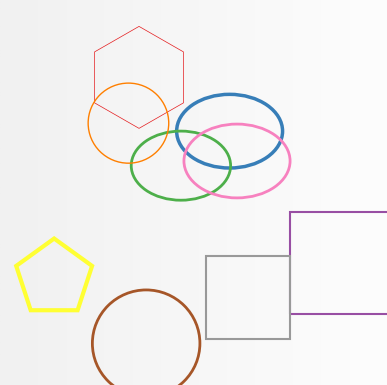[{"shape": "hexagon", "thickness": 0.5, "radius": 0.66, "center": [0.359, 0.799]}, {"shape": "oval", "thickness": 2.5, "radius": 0.68, "center": [0.593, 0.659]}, {"shape": "oval", "thickness": 2, "radius": 0.64, "center": [0.467, 0.57]}, {"shape": "square", "thickness": 1.5, "radius": 0.66, "center": [0.882, 0.316]}, {"shape": "circle", "thickness": 1, "radius": 0.52, "center": [0.331, 0.68]}, {"shape": "pentagon", "thickness": 3, "radius": 0.51, "center": [0.14, 0.277]}, {"shape": "circle", "thickness": 2, "radius": 0.69, "center": [0.377, 0.108]}, {"shape": "oval", "thickness": 2, "radius": 0.68, "center": [0.612, 0.582]}, {"shape": "square", "thickness": 1.5, "radius": 0.54, "center": [0.639, 0.227]}]